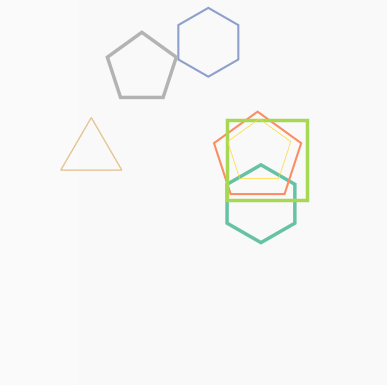[{"shape": "hexagon", "thickness": 2.5, "radius": 0.5, "center": [0.673, 0.471]}, {"shape": "pentagon", "thickness": 1.5, "radius": 0.59, "center": [0.665, 0.592]}, {"shape": "hexagon", "thickness": 1.5, "radius": 0.45, "center": [0.538, 0.89]}, {"shape": "square", "thickness": 2.5, "radius": 0.51, "center": [0.689, 0.584]}, {"shape": "pentagon", "thickness": 0.5, "radius": 0.43, "center": [0.669, 0.606]}, {"shape": "triangle", "thickness": 1, "radius": 0.45, "center": [0.236, 0.604]}, {"shape": "pentagon", "thickness": 2.5, "radius": 0.47, "center": [0.366, 0.823]}]